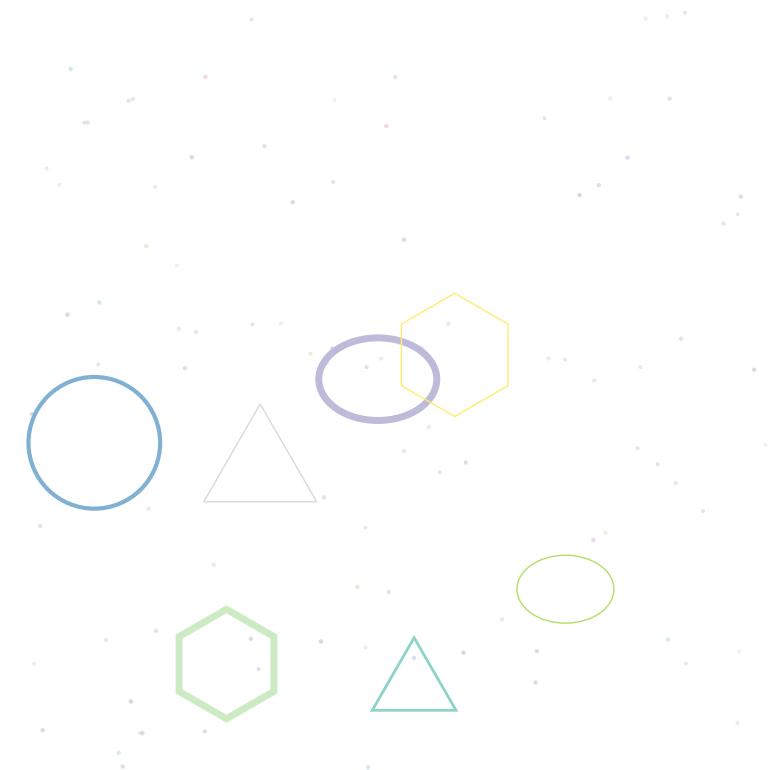[{"shape": "triangle", "thickness": 1, "radius": 0.31, "center": [0.538, 0.109]}, {"shape": "oval", "thickness": 2.5, "radius": 0.38, "center": [0.491, 0.508]}, {"shape": "circle", "thickness": 1.5, "radius": 0.43, "center": [0.122, 0.425]}, {"shape": "oval", "thickness": 0.5, "radius": 0.31, "center": [0.734, 0.235]}, {"shape": "triangle", "thickness": 0.5, "radius": 0.42, "center": [0.338, 0.391]}, {"shape": "hexagon", "thickness": 2.5, "radius": 0.36, "center": [0.294, 0.138]}, {"shape": "hexagon", "thickness": 0.5, "radius": 0.4, "center": [0.591, 0.539]}]